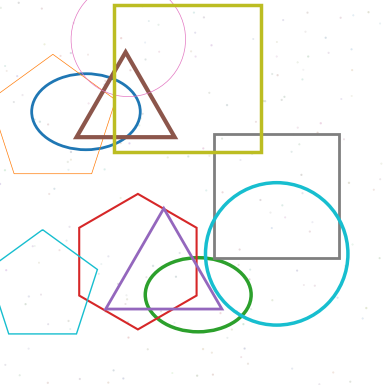[{"shape": "oval", "thickness": 2, "radius": 0.71, "center": [0.223, 0.71]}, {"shape": "pentagon", "thickness": 0.5, "radius": 0.86, "center": [0.137, 0.687]}, {"shape": "oval", "thickness": 2.5, "radius": 0.69, "center": [0.515, 0.234]}, {"shape": "hexagon", "thickness": 1.5, "radius": 0.88, "center": [0.358, 0.32]}, {"shape": "triangle", "thickness": 2, "radius": 0.87, "center": [0.425, 0.284]}, {"shape": "triangle", "thickness": 3, "radius": 0.74, "center": [0.326, 0.717]}, {"shape": "circle", "thickness": 0.5, "radius": 0.74, "center": [0.333, 0.898]}, {"shape": "square", "thickness": 2, "radius": 0.81, "center": [0.718, 0.491]}, {"shape": "square", "thickness": 2.5, "radius": 0.95, "center": [0.487, 0.795]}, {"shape": "pentagon", "thickness": 1, "radius": 0.75, "center": [0.111, 0.254]}, {"shape": "circle", "thickness": 2.5, "radius": 0.92, "center": [0.719, 0.341]}]